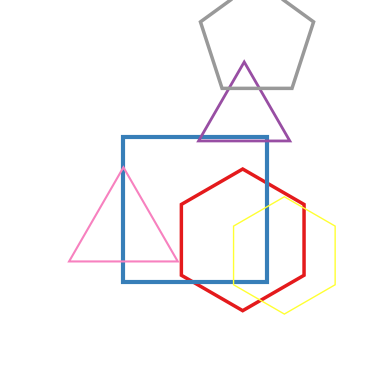[{"shape": "hexagon", "thickness": 2.5, "radius": 0.92, "center": [0.63, 0.377]}, {"shape": "square", "thickness": 3, "radius": 0.94, "center": [0.506, 0.456]}, {"shape": "triangle", "thickness": 2, "radius": 0.68, "center": [0.634, 0.702]}, {"shape": "hexagon", "thickness": 1, "radius": 0.76, "center": [0.739, 0.337]}, {"shape": "triangle", "thickness": 1.5, "radius": 0.82, "center": [0.321, 0.402]}, {"shape": "pentagon", "thickness": 2.5, "radius": 0.77, "center": [0.668, 0.895]}]